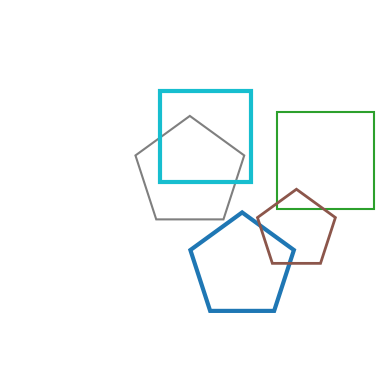[{"shape": "pentagon", "thickness": 3, "radius": 0.71, "center": [0.629, 0.307]}, {"shape": "square", "thickness": 1.5, "radius": 0.63, "center": [0.845, 0.584]}, {"shape": "pentagon", "thickness": 2, "radius": 0.53, "center": [0.77, 0.402]}, {"shape": "pentagon", "thickness": 1.5, "radius": 0.74, "center": [0.493, 0.55]}, {"shape": "square", "thickness": 3, "radius": 0.59, "center": [0.533, 0.646]}]